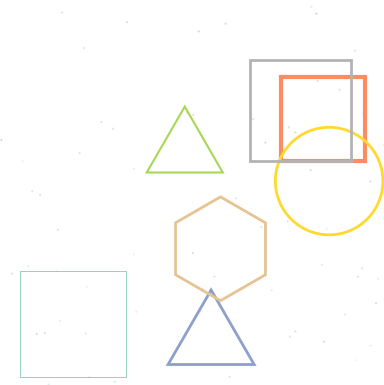[{"shape": "square", "thickness": 0.5, "radius": 0.68, "center": [0.19, 0.158]}, {"shape": "square", "thickness": 3, "radius": 0.55, "center": [0.838, 0.691]}, {"shape": "triangle", "thickness": 2, "radius": 0.65, "center": [0.548, 0.118]}, {"shape": "triangle", "thickness": 1.5, "radius": 0.57, "center": [0.48, 0.609]}, {"shape": "circle", "thickness": 2, "radius": 0.7, "center": [0.855, 0.53]}, {"shape": "hexagon", "thickness": 2, "radius": 0.67, "center": [0.573, 0.354]}, {"shape": "square", "thickness": 2, "radius": 0.65, "center": [0.78, 0.714]}]